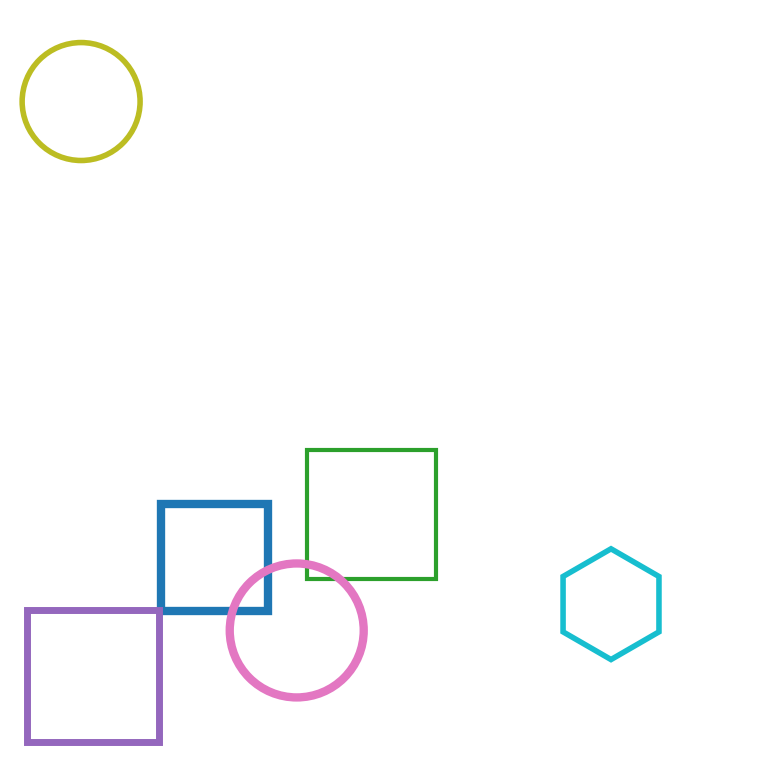[{"shape": "square", "thickness": 3, "radius": 0.35, "center": [0.279, 0.276]}, {"shape": "square", "thickness": 1.5, "radius": 0.42, "center": [0.482, 0.332]}, {"shape": "square", "thickness": 2.5, "radius": 0.43, "center": [0.121, 0.122]}, {"shape": "circle", "thickness": 3, "radius": 0.43, "center": [0.385, 0.181]}, {"shape": "circle", "thickness": 2, "radius": 0.38, "center": [0.105, 0.868]}, {"shape": "hexagon", "thickness": 2, "radius": 0.36, "center": [0.794, 0.215]}]